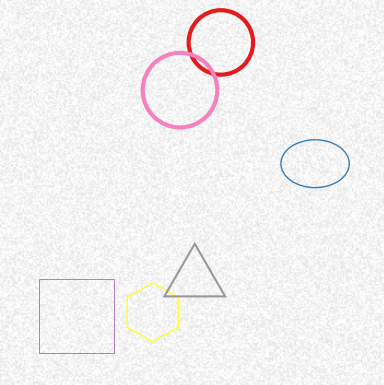[{"shape": "circle", "thickness": 3, "radius": 0.42, "center": [0.574, 0.89]}, {"shape": "oval", "thickness": 1, "radius": 0.44, "center": [0.818, 0.575]}, {"shape": "square", "thickness": 0.5, "radius": 0.48, "center": [0.199, 0.18]}, {"shape": "hexagon", "thickness": 1, "radius": 0.38, "center": [0.397, 0.189]}, {"shape": "circle", "thickness": 3, "radius": 0.48, "center": [0.468, 0.766]}, {"shape": "triangle", "thickness": 1.5, "radius": 0.46, "center": [0.506, 0.276]}]